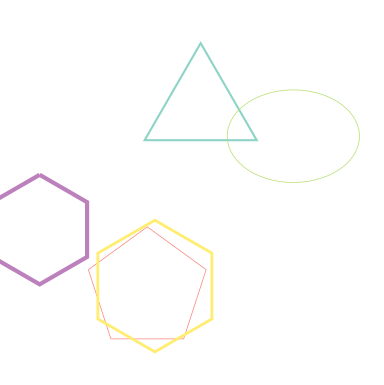[{"shape": "triangle", "thickness": 1.5, "radius": 0.84, "center": [0.521, 0.72]}, {"shape": "pentagon", "thickness": 0.5, "radius": 0.8, "center": [0.383, 0.25]}, {"shape": "oval", "thickness": 0.5, "radius": 0.86, "center": [0.762, 0.646]}, {"shape": "hexagon", "thickness": 3, "radius": 0.71, "center": [0.103, 0.404]}, {"shape": "hexagon", "thickness": 2, "radius": 0.85, "center": [0.402, 0.257]}]